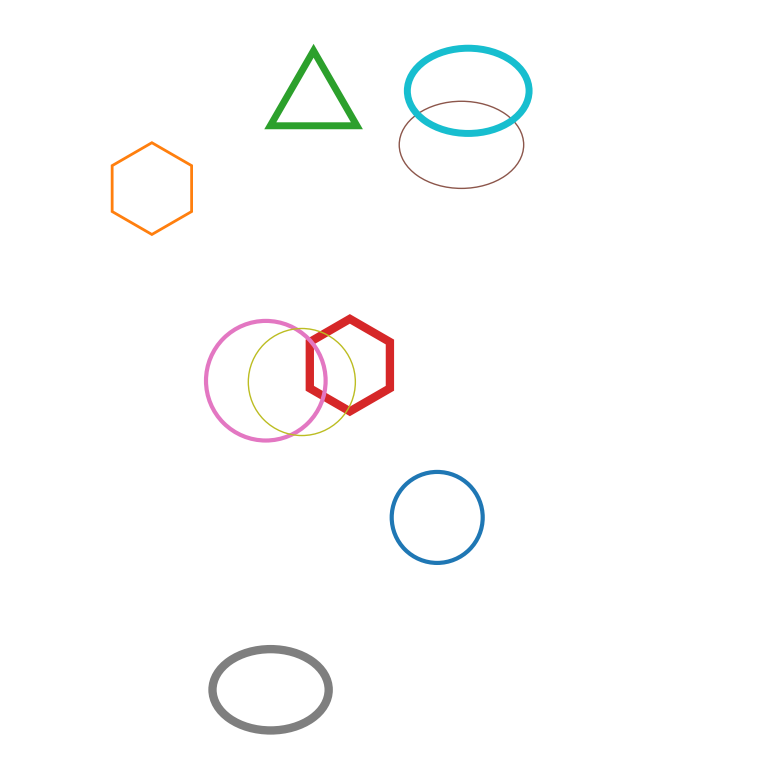[{"shape": "circle", "thickness": 1.5, "radius": 0.3, "center": [0.568, 0.328]}, {"shape": "hexagon", "thickness": 1, "radius": 0.3, "center": [0.197, 0.755]}, {"shape": "triangle", "thickness": 2.5, "radius": 0.32, "center": [0.407, 0.869]}, {"shape": "hexagon", "thickness": 3, "radius": 0.3, "center": [0.454, 0.526]}, {"shape": "oval", "thickness": 0.5, "radius": 0.4, "center": [0.599, 0.812]}, {"shape": "circle", "thickness": 1.5, "radius": 0.39, "center": [0.345, 0.506]}, {"shape": "oval", "thickness": 3, "radius": 0.38, "center": [0.351, 0.104]}, {"shape": "circle", "thickness": 0.5, "radius": 0.35, "center": [0.392, 0.504]}, {"shape": "oval", "thickness": 2.5, "radius": 0.4, "center": [0.608, 0.882]}]